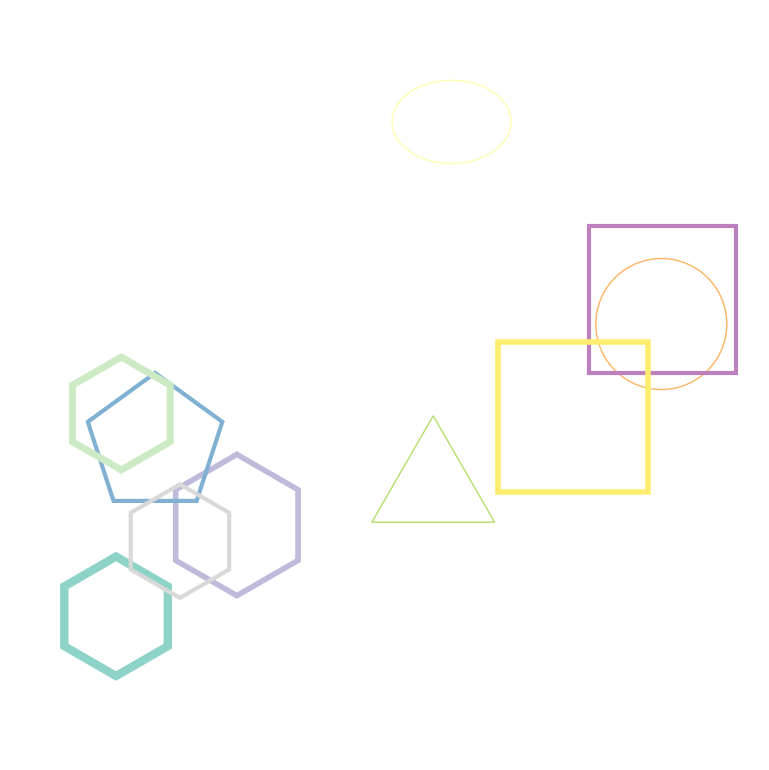[{"shape": "hexagon", "thickness": 3, "radius": 0.39, "center": [0.151, 0.2]}, {"shape": "oval", "thickness": 0.5, "radius": 0.39, "center": [0.586, 0.842]}, {"shape": "hexagon", "thickness": 2, "radius": 0.46, "center": [0.308, 0.318]}, {"shape": "pentagon", "thickness": 1.5, "radius": 0.46, "center": [0.201, 0.424]}, {"shape": "circle", "thickness": 0.5, "radius": 0.43, "center": [0.859, 0.579]}, {"shape": "triangle", "thickness": 0.5, "radius": 0.46, "center": [0.563, 0.368]}, {"shape": "hexagon", "thickness": 1.5, "radius": 0.37, "center": [0.234, 0.297]}, {"shape": "square", "thickness": 1.5, "radius": 0.48, "center": [0.86, 0.611]}, {"shape": "hexagon", "thickness": 2.5, "radius": 0.37, "center": [0.158, 0.463]}, {"shape": "square", "thickness": 2, "radius": 0.48, "center": [0.744, 0.458]}]